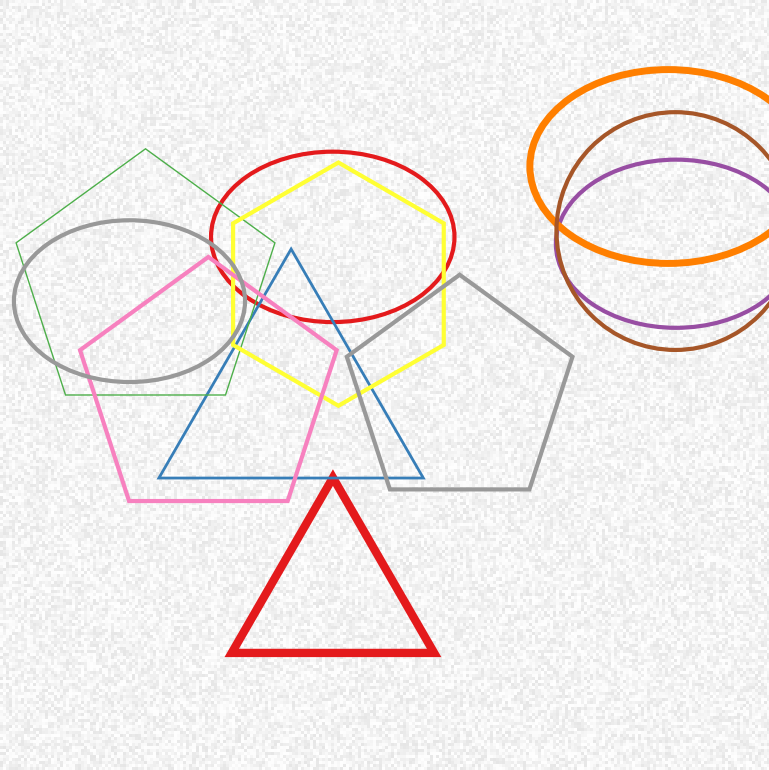[{"shape": "oval", "thickness": 1.5, "radius": 0.79, "center": [0.432, 0.692]}, {"shape": "triangle", "thickness": 3, "radius": 0.76, "center": [0.432, 0.228]}, {"shape": "triangle", "thickness": 1, "radius": 0.99, "center": [0.378, 0.478]}, {"shape": "pentagon", "thickness": 0.5, "radius": 0.88, "center": [0.189, 0.63]}, {"shape": "oval", "thickness": 1.5, "radius": 0.78, "center": [0.878, 0.683]}, {"shape": "oval", "thickness": 2.5, "radius": 0.9, "center": [0.868, 0.784]}, {"shape": "hexagon", "thickness": 1.5, "radius": 0.79, "center": [0.44, 0.631]}, {"shape": "circle", "thickness": 1.5, "radius": 0.77, "center": [0.877, 0.7]}, {"shape": "pentagon", "thickness": 1.5, "radius": 0.88, "center": [0.271, 0.491]}, {"shape": "pentagon", "thickness": 1.5, "radius": 0.77, "center": [0.597, 0.489]}, {"shape": "oval", "thickness": 1.5, "radius": 0.75, "center": [0.168, 0.609]}]